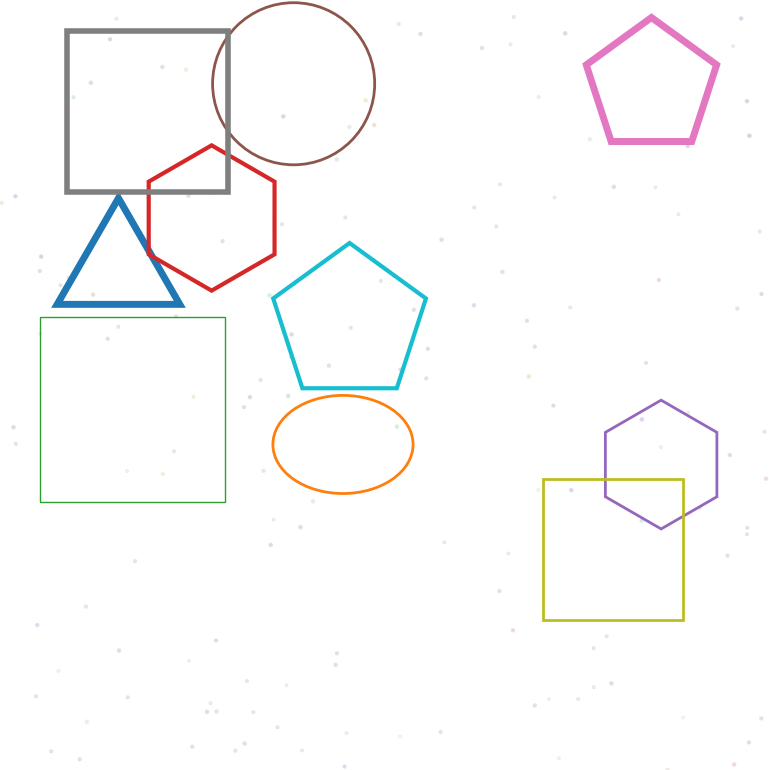[{"shape": "triangle", "thickness": 2.5, "radius": 0.46, "center": [0.154, 0.651]}, {"shape": "oval", "thickness": 1, "radius": 0.46, "center": [0.445, 0.423]}, {"shape": "square", "thickness": 0.5, "radius": 0.6, "center": [0.172, 0.468]}, {"shape": "hexagon", "thickness": 1.5, "radius": 0.47, "center": [0.275, 0.717]}, {"shape": "hexagon", "thickness": 1, "radius": 0.42, "center": [0.859, 0.397]}, {"shape": "circle", "thickness": 1, "radius": 0.53, "center": [0.381, 0.891]}, {"shape": "pentagon", "thickness": 2.5, "radius": 0.45, "center": [0.846, 0.888]}, {"shape": "square", "thickness": 2, "radius": 0.52, "center": [0.191, 0.855]}, {"shape": "square", "thickness": 1, "radius": 0.46, "center": [0.796, 0.286]}, {"shape": "pentagon", "thickness": 1.5, "radius": 0.52, "center": [0.454, 0.58]}]